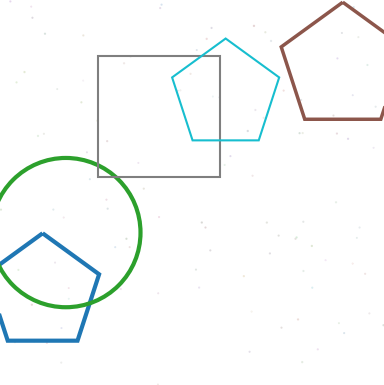[{"shape": "pentagon", "thickness": 3, "radius": 0.77, "center": [0.111, 0.24]}, {"shape": "circle", "thickness": 3, "radius": 0.97, "center": [0.171, 0.396]}, {"shape": "pentagon", "thickness": 2.5, "radius": 0.84, "center": [0.89, 0.826]}, {"shape": "square", "thickness": 1.5, "radius": 0.79, "center": [0.413, 0.698]}, {"shape": "pentagon", "thickness": 1.5, "radius": 0.73, "center": [0.586, 0.754]}]